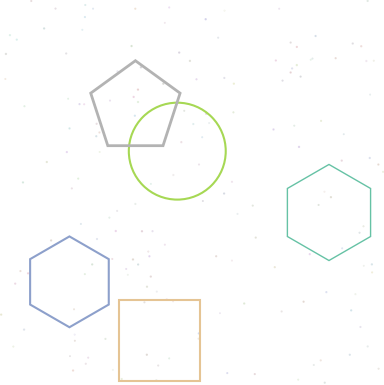[{"shape": "hexagon", "thickness": 1, "radius": 0.62, "center": [0.855, 0.448]}, {"shape": "hexagon", "thickness": 1.5, "radius": 0.59, "center": [0.18, 0.268]}, {"shape": "circle", "thickness": 1.5, "radius": 0.63, "center": [0.46, 0.607]}, {"shape": "square", "thickness": 1.5, "radius": 0.52, "center": [0.414, 0.116]}, {"shape": "pentagon", "thickness": 2, "radius": 0.61, "center": [0.352, 0.72]}]